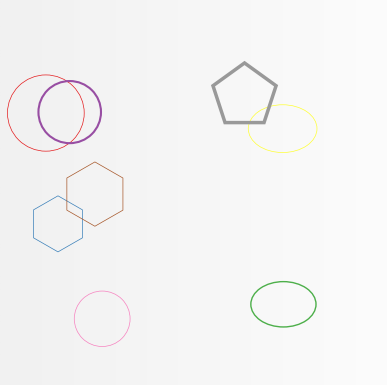[{"shape": "circle", "thickness": 0.5, "radius": 0.5, "center": [0.118, 0.706]}, {"shape": "hexagon", "thickness": 0.5, "radius": 0.36, "center": [0.15, 0.419]}, {"shape": "oval", "thickness": 1, "radius": 0.42, "center": [0.731, 0.21]}, {"shape": "circle", "thickness": 1.5, "radius": 0.4, "center": [0.18, 0.709]}, {"shape": "oval", "thickness": 0.5, "radius": 0.44, "center": [0.729, 0.666]}, {"shape": "hexagon", "thickness": 0.5, "radius": 0.42, "center": [0.245, 0.496]}, {"shape": "circle", "thickness": 0.5, "radius": 0.36, "center": [0.264, 0.172]}, {"shape": "pentagon", "thickness": 2.5, "radius": 0.43, "center": [0.631, 0.751]}]